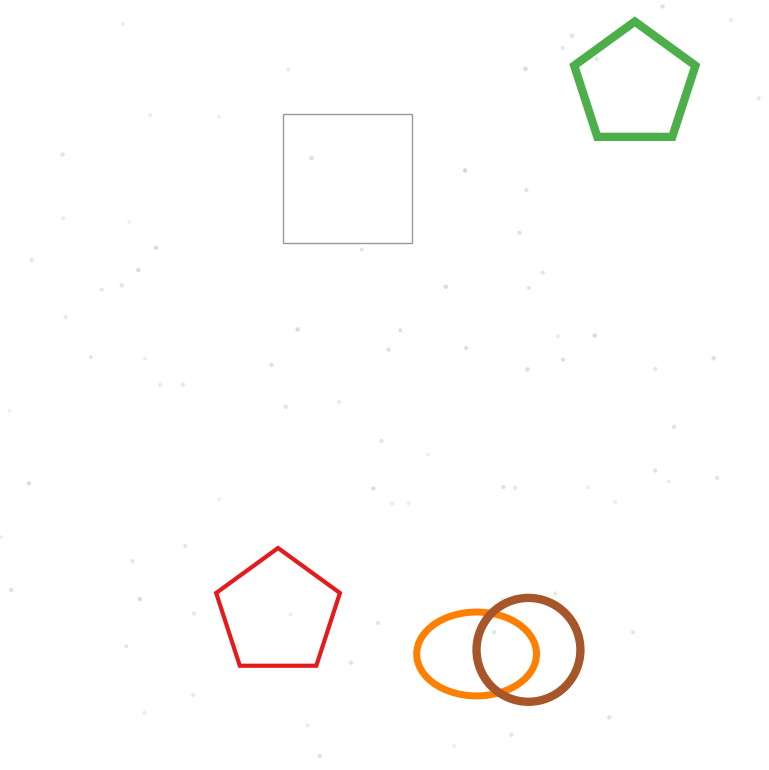[{"shape": "pentagon", "thickness": 1.5, "radius": 0.42, "center": [0.361, 0.204]}, {"shape": "pentagon", "thickness": 3, "radius": 0.41, "center": [0.824, 0.889]}, {"shape": "oval", "thickness": 2.5, "radius": 0.39, "center": [0.619, 0.151]}, {"shape": "circle", "thickness": 3, "radius": 0.34, "center": [0.686, 0.156]}, {"shape": "square", "thickness": 0.5, "radius": 0.42, "center": [0.451, 0.768]}]